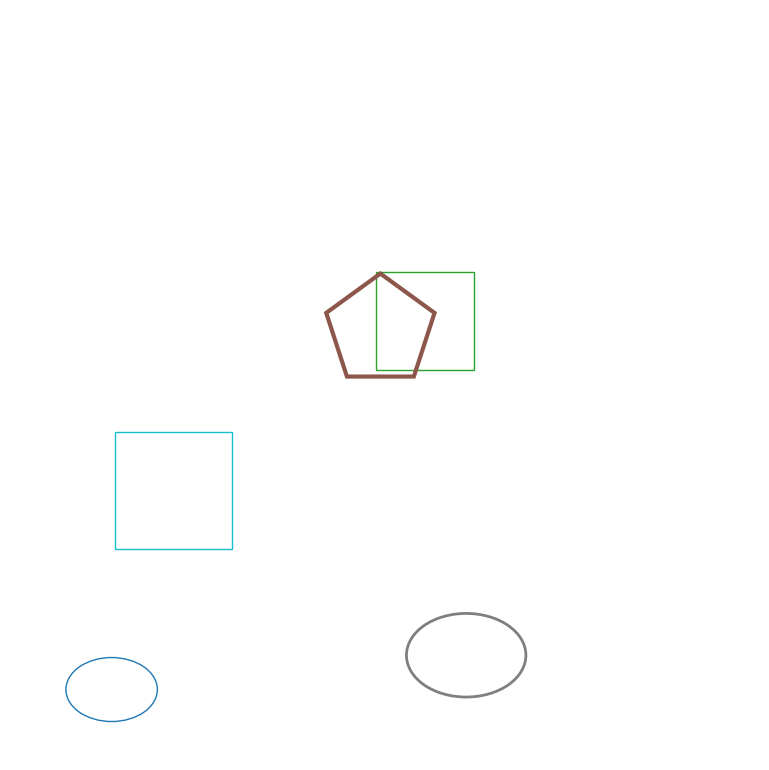[{"shape": "oval", "thickness": 0.5, "radius": 0.3, "center": [0.145, 0.105]}, {"shape": "square", "thickness": 0.5, "radius": 0.32, "center": [0.552, 0.583]}, {"shape": "pentagon", "thickness": 1.5, "radius": 0.37, "center": [0.494, 0.571]}, {"shape": "oval", "thickness": 1, "radius": 0.39, "center": [0.605, 0.149]}, {"shape": "square", "thickness": 0.5, "radius": 0.38, "center": [0.225, 0.363]}]